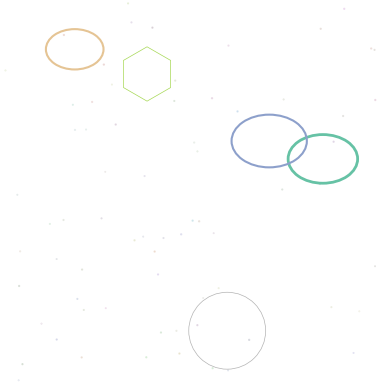[{"shape": "oval", "thickness": 2, "radius": 0.45, "center": [0.839, 0.587]}, {"shape": "oval", "thickness": 1.5, "radius": 0.49, "center": [0.699, 0.634]}, {"shape": "hexagon", "thickness": 0.5, "radius": 0.35, "center": [0.382, 0.808]}, {"shape": "oval", "thickness": 1.5, "radius": 0.37, "center": [0.194, 0.872]}, {"shape": "circle", "thickness": 0.5, "radius": 0.5, "center": [0.59, 0.141]}]